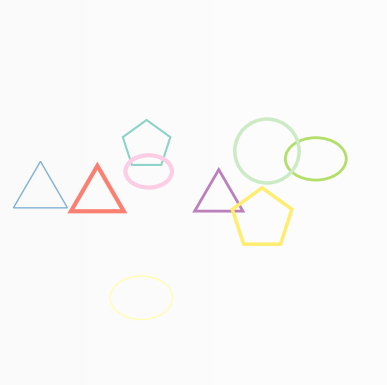[{"shape": "pentagon", "thickness": 1.5, "radius": 0.32, "center": [0.378, 0.624]}, {"shape": "oval", "thickness": 1, "radius": 0.4, "center": [0.365, 0.227]}, {"shape": "triangle", "thickness": 3, "radius": 0.39, "center": [0.251, 0.491]}, {"shape": "triangle", "thickness": 1, "radius": 0.4, "center": [0.104, 0.5]}, {"shape": "oval", "thickness": 2, "radius": 0.39, "center": [0.815, 0.587]}, {"shape": "oval", "thickness": 3, "radius": 0.3, "center": [0.384, 0.555]}, {"shape": "triangle", "thickness": 2, "radius": 0.36, "center": [0.565, 0.488]}, {"shape": "circle", "thickness": 2.5, "radius": 0.42, "center": [0.689, 0.608]}, {"shape": "pentagon", "thickness": 2.5, "radius": 0.4, "center": [0.676, 0.431]}]